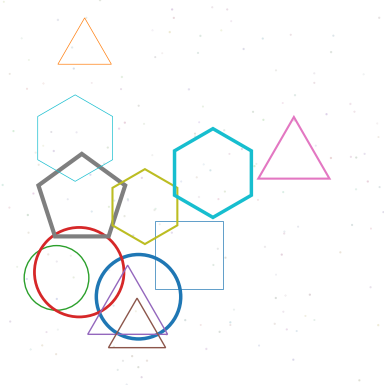[{"shape": "circle", "thickness": 2.5, "radius": 0.55, "center": [0.36, 0.229]}, {"shape": "square", "thickness": 0.5, "radius": 0.44, "center": [0.491, 0.337]}, {"shape": "triangle", "thickness": 0.5, "radius": 0.4, "center": [0.22, 0.873]}, {"shape": "circle", "thickness": 1, "radius": 0.42, "center": [0.147, 0.278]}, {"shape": "circle", "thickness": 2, "radius": 0.58, "center": [0.206, 0.293]}, {"shape": "triangle", "thickness": 1, "radius": 0.6, "center": [0.332, 0.192]}, {"shape": "triangle", "thickness": 1, "radius": 0.43, "center": [0.356, 0.14]}, {"shape": "triangle", "thickness": 1.5, "radius": 0.53, "center": [0.763, 0.589]}, {"shape": "pentagon", "thickness": 3, "radius": 0.59, "center": [0.212, 0.482]}, {"shape": "hexagon", "thickness": 1.5, "radius": 0.49, "center": [0.376, 0.463]}, {"shape": "hexagon", "thickness": 0.5, "radius": 0.56, "center": [0.195, 0.641]}, {"shape": "hexagon", "thickness": 2.5, "radius": 0.58, "center": [0.553, 0.551]}]